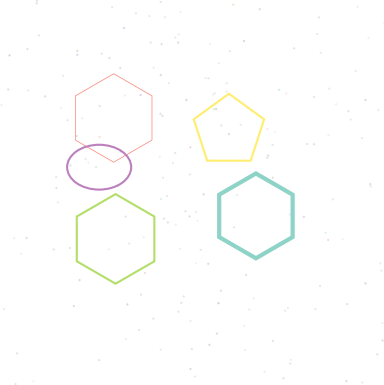[{"shape": "hexagon", "thickness": 3, "radius": 0.55, "center": [0.665, 0.439]}, {"shape": "hexagon", "thickness": 0.5, "radius": 0.57, "center": [0.295, 0.694]}, {"shape": "hexagon", "thickness": 1.5, "radius": 0.58, "center": [0.3, 0.379]}, {"shape": "oval", "thickness": 1.5, "radius": 0.42, "center": [0.258, 0.566]}, {"shape": "pentagon", "thickness": 1.5, "radius": 0.48, "center": [0.595, 0.66]}]